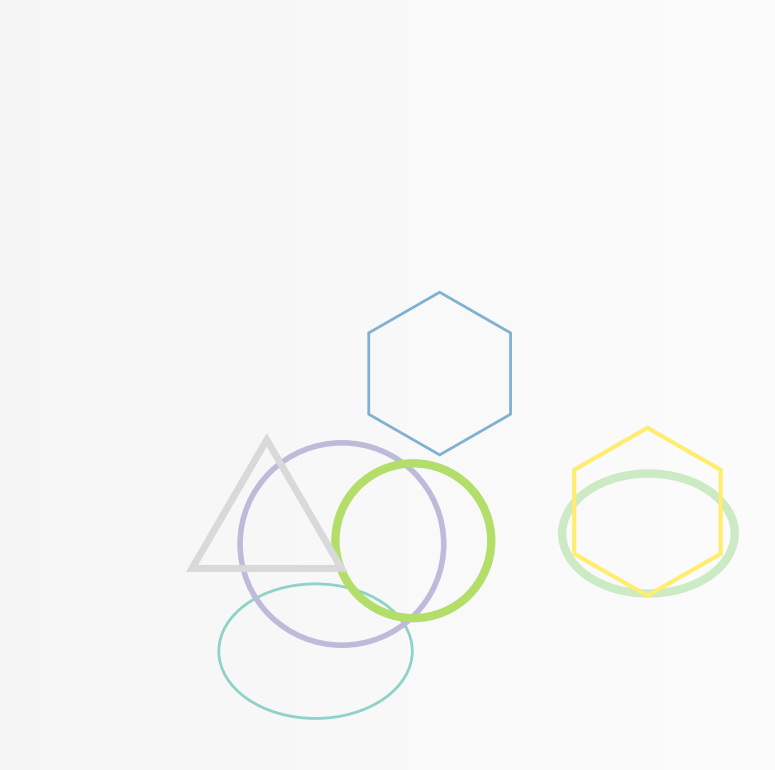[{"shape": "oval", "thickness": 1, "radius": 0.62, "center": [0.407, 0.154]}, {"shape": "circle", "thickness": 2, "radius": 0.66, "center": [0.441, 0.293]}, {"shape": "hexagon", "thickness": 1, "radius": 0.53, "center": [0.567, 0.515]}, {"shape": "circle", "thickness": 3, "radius": 0.5, "center": [0.533, 0.298]}, {"shape": "triangle", "thickness": 2.5, "radius": 0.56, "center": [0.344, 0.317]}, {"shape": "oval", "thickness": 3, "radius": 0.56, "center": [0.837, 0.307]}, {"shape": "hexagon", "thickness": 1.5, "radius": 0.55, "center": [0.835, 0.335]}]